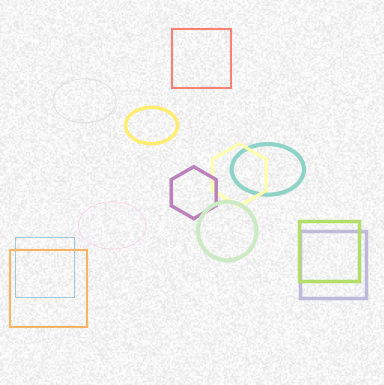[{"shape": "oval", "thickness": 3, "radius": 0.47, "center": [0.696, 0.56]}, {"shape": "hexagon", "thickness": 2.5, "radius": 0.4, "center": [0.622, 0.546]}, {"shape": "square", "thickness": 2.5, "radius": 0.43, "center": [0.865, 0.313]}, {"shape": "square", "thickness": 1.5, "radius": 0.38, "center": [0.523, 0.849]}, {"shape": "square", "thickness": 0.5, "radius": 0.39, "center": [0.115, 0.306]}, {"shape": "square", "thickness": 1.5, "radius": 0.5, "center": [0.127, 0.25]}, {"shape": "square", "thickness": 2.5, "radius": 0.39, "center": [0.854, 0.347]}, {"shape": "oval", "thickness": 0.5, "radius": 0.44, "center": [0.292, 0.415]}, {"shape": "oval", "thickness": 0.5, "radius": 0.41, "center": [0.22, 0.738]}, {"shape": "hexagon", "thickness": 2.5, "radius": 0.34, "center": [0.503, 0.5]}, {"shape": "circle", "thickness": 3, "radius": 0.38, "center": [0.59, 0.4]}, {"shape": "oval", "thickness": 2.5, "radius": 0.34, "center": [0.394, 0.674]}]